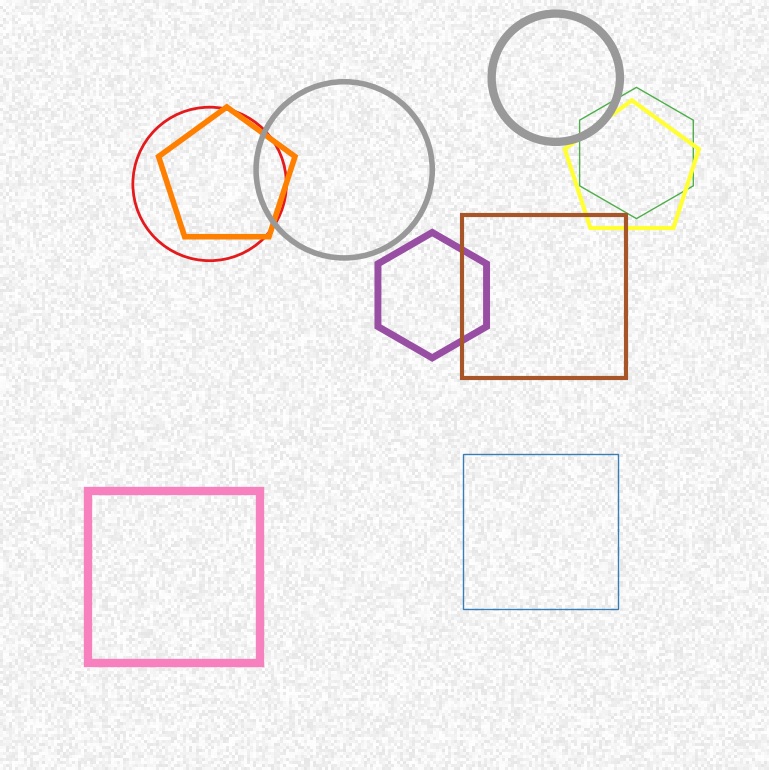[{"shape": "circle", "thickness": 1, "radius": 0.5, "center": [0.272, 0.761]}, {"shape": "square", "thickness": 0.5, "radius": 0.5, "center": [0.702, 0.309]}, {"shape": "hexagon", "thickness": 0.5, "radius": 0.43, "center": [0.827, 0.801]}, {"shape": "hexagon", "thickness": 2.5, "radius": 0.41, "center": [0.561, 0.617]}, {"shape": "pentagon", "thickness": 2, "radius": 0.47, "center": [0.295, 0.768]}, {"shape": "pentagon", "thickness": 1.5, "radius": 0.46, "center": [0.821, 0.778]}, {"shape": "square", "thickness": 1.5, "radius": 0.53, "center": [0.706, 0.615]}, {"shape": "square", "thickness": 3, "radius": 0.56, "center": [0.226, 0.25]}, {"shape": "circle", "thickness": 2, "radius": 0.57, "center": [0.447, 0.779]}, {"shape": "circle", "thickness": 3, "radius": 0.42, "center": [0.722, 0.899]}]